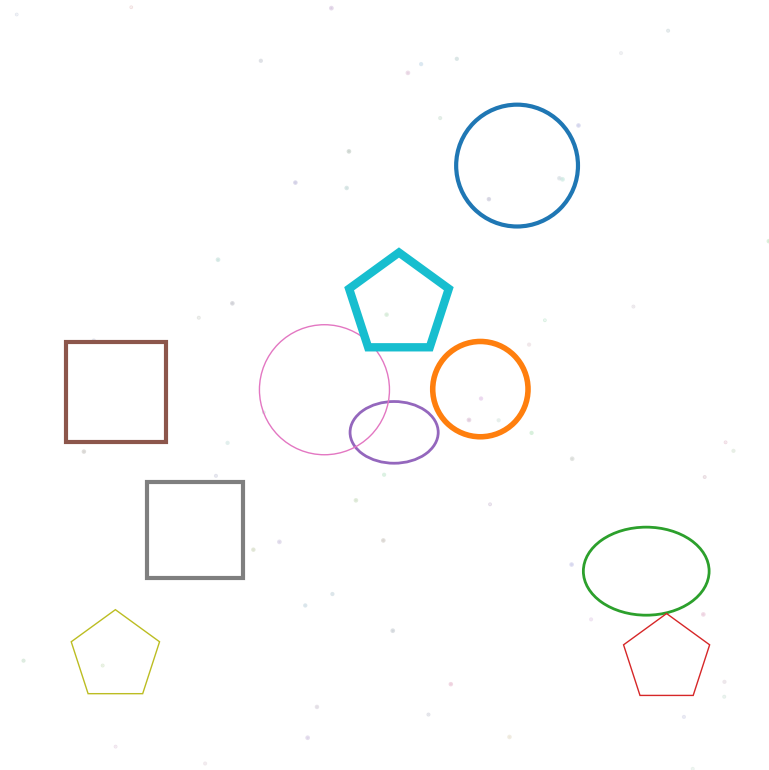[{"shape": "circle", "thickness": 1.5, "radius": 0.4, "center": [0.672, 0.785]}, {"shape": "circle", "thickness": 2, "radius": 0.31, "center": [0.624, 0.495]}, {"shape": "oval", "thickness": 1, "radius": 0.41, "center": [0.839, 0.258]}, {"shape": "pentagon", "thickness": 0.5, "radius": 0.29, "center": [0.866, 0.144]}, {"shape": "oval", "thickness": 1, "radius": 0.29, "center": [0.512, 0.438]}, {"shape": "square", "thickness": 1.5, "radius": 0.32, "center": [0.151, 0.491]}, {"shape": "circle", "thickness": 0.5, "radius": 0.42, "center": [0.421, 0.494]}, {"shape": "square", "thickness": 1.5, "radius": 0.31, "center": [0.253, 0.312]}, {"shape": "pentagon", "thickness": 0.5, "radius": 0.3, "center": [0.15, 0.148]}, {"shape": "pentagon", "thickness": 3, "radius": 0.34, "center": [0.518, 0.604]}]